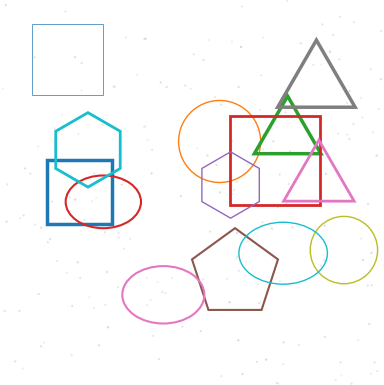[{"shape": "square", "thickness": 0.5, "radius": 0.46, "center": [0.175, 0.846]}, {"shape": "square", "thickness": 2.5, "radius": 0.42, "center": [0.207, 0.501]}, {"shape": "circle", "thickness": 1, "radius": 0.53, "center": [0.57, 0.633]}, {"shape": "triangle", "thickness": 2.5, "radius": 0.5, "center": [0.747, 0.651]}, {"shape": "oval", "thickness": 1.5, "radius": 0.49, "center": [0.268, 0.476]}, {"shape": "square", "thickness": 2, "radius": 0.58, "center": [0.714, 0.583]}, {"shape": "hexagon", "thickness": 1, "radius": 0.43, "center": [0.599, 0.519]}, {"shape": "pentagon", "thickness": 1.5, "radius": 0.59, "center": [0.61, 0.29]}, {"shape": "triangle", "thickness": 2, "radius": 0.53, "center": [0.828, 0.53]}, {"shape": "oval", "thickness": 1.5, "radius": 0.53, "center": [0.424, 0.234]}, {"shape": "triangle", "thickness": 2.5, "radius": 0.58, "center": [0.822, 0.78]}, {"shape": "circle", "thickness": 1, "radius": 0.44, "center": [0.893, 0.35]}, {"shape": "oval", "thickness": 1, "radius": 0.57, "center": [0.735, 0.342]}, {"shape": "hexagon", "thickness": 2, "radius": 0.48, "center": [0.229, 0.611]}]